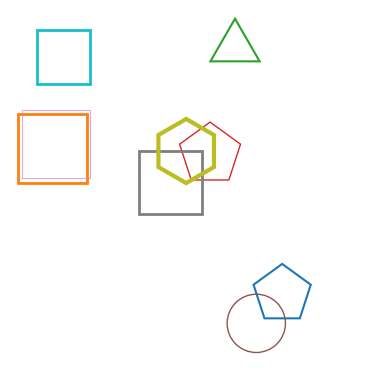[{"shape": "pentagon", "thickness": 1.5, "radius": 0.39, "center": [0.733, 0.236]}, {"shape": "square", "thickness": 2, "radius": 0.45, "center": [0.136, 0.615]}, {"shape": "triangle", "thickness": 1.5, "radius": 0.37, "center": [0.61, 0.878]}, {"shape": "pentagon", "thickness": 1, "radius": 0.42, "center": [0.546, 0.6]}, {"shape": "circle", "thickness": 1, "radius": 0.38, "center": [0.666, 0.16]}, {"shape": "square", "thickness": 0.5, "radius": 0.44, "center": [0.145, 0.625]}, {"shape": "square", "thickness": 2, "radius": 0.4, "center": [0.443, 0.526]}, {"shape": "hexagon", "thickness": 3, "radius": 0.42, "center": [0.484, 0.608]}, {"shape": "square", "thickness": 2, "radius": 0.35, "center": [0.165, 0.851]}]